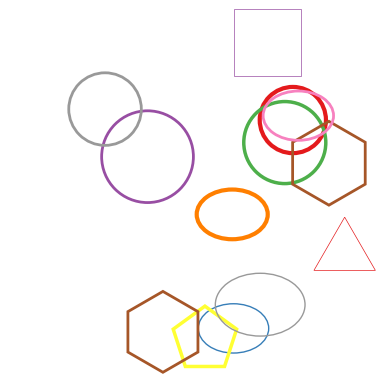[{"shape": "circle", "thickness": 3, "radius": 0.43, "center": [0.761, 0.688]}, {"shape": "triangle", "thickness": 0.5, "radius": 0.46, "center": [0.895, 0.344]}, {"shape": "oval", "thickness": 1, "radius": 0.46, "center": [0.606, 0.147]}, {"shape": "circle", "thickness": 2.5, "radius": 0.53, "center": [0.74, 0.63]}, {"shape": "circle", "thickness": 2, "radius": 0.6, "center": [0.383, 0.593]}, {"shape": "square", "thickness": 0.5, "radius": 0.44, "center": [0.695, 0.888]}, {"shape": "oval", "thickness": 3, "radius": 0.46, "center": [0.603, 0.443]}, {"shape": "pentagon", "thickness": 2.5, "radius": 0.43, "center": [0.532, 0.118]}, {"shape": "hexagon", "thickness": 2, "radius": 0.54, "center": [0.854, 0.576]}, {"shape": "hexagon", "thickness": 2, "radius": 0.53, "center": [0.423, 0.138]}, {"shape": "oval", "thickness": 2, "radius": 0.46, "center": [0.775, 0.7]}, {"shape": "circle", "thickness": 2, "radius": 0.47, "center": [0.273, 0.717]}, {"shape": "oval", "thickness": 1, "radius": 0.58, "center": [0.676, 0.209]}]